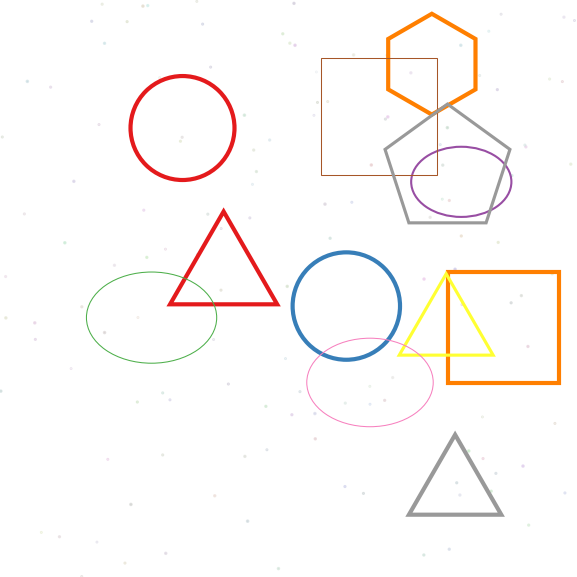[{"shape": "circle", "thickness": 2, "radius": 0.45, "center": [0.316, 0.777]}, {"shape": "triangle", "thickness": 2, "radius": 0.54, "center": [0.387, 0.526]}, {"shape": "circle", "thickness": 2, "radius": 0.46, "center": [0.6, 0.469]}, {"shape": "oval", "thickness": 0.5, "radius": 0.56, "center": [0.262, 0.449]}, {"shape": "oval", "thickness": 1, "radius": 0.43, "center": [0.799, 0.684]}, {"shape": "hexagon", "thickness": 2, "radius": 0.44, "center": [0.748, 0.888]}, {"shape": "square", "thickness": 2, "radius": 0.48, "center": [0.872, 0.432]}, {"shape": "triangle", "thickness": 1.5, "radius": 0.47, "center": [0.773, 0.431]}, {"shape": "square", "thickness": 0.5, "radius": 0.5, "center": [0.656, 0.798]}, {"shape": "oval", "thickness": 0.5, "radius": 0.55, "center": [0.641, 0.337]}, {"shape": "pentagon", "thickness": 1.5, "radius": 0.57, "center": [0.775, 0.705]}, {"shape": "triangle", "thickness": 2, "radius": 0.46, "center": [0.788, 0.154]}]